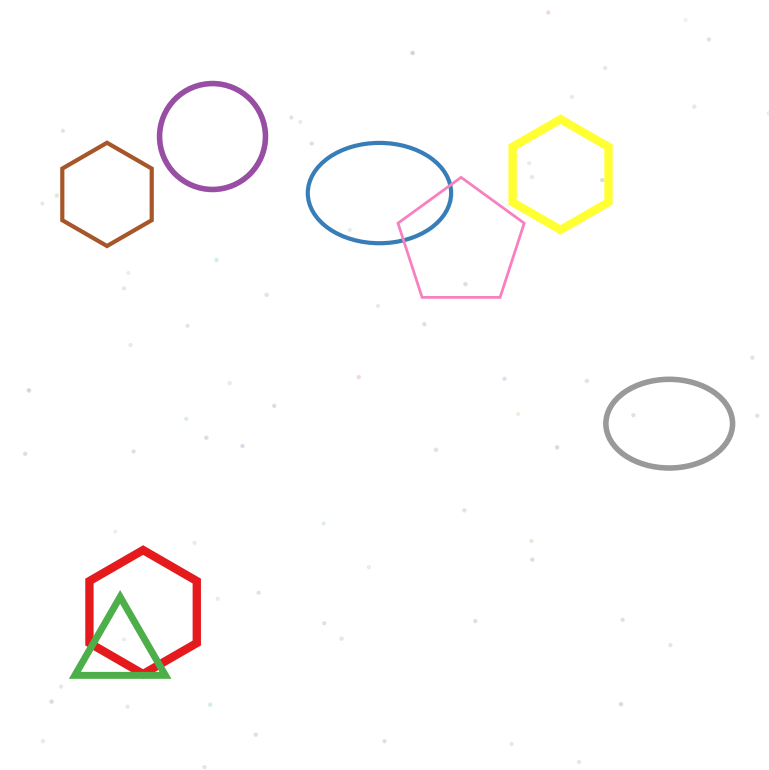[{"shape": "hexagon", "thickness": 3, "radius": 0.4, "center": [0.186, 0.205]}, {"shape": "oval", "thickness": 1.5, "radius": 0.47, "center": [0.493, 0.749]}, {"shape": "triangle", "thickness": 2.5, "radius": 0.34, "center": [0.156, 0.157]}, {"shape": "circle", "thickness": 2, "radius": 0.34, "center": [0.276, 0.823]}, {"shape": "hexagon", "thickness": 3, "radius": 0.36, "center": [0.728, 0.773]}, {"shape": "hexagon", "thickness": 1.5, "radius": 0.34, "center": [0.139, 0.748]}, {"shape": "pentagon", "thickness": 1, "radius": 0.43, "center": [0.599, 0.684]}, {"shape": "oval", "thickness": 2, "radius": 0.41, "center": [0.869, 0.45]}]